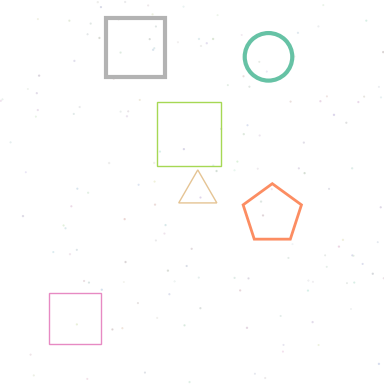[{"shape": "circle", "thickness": 3, "radius": 0.31, "center": [0.697, 0.852]}, {"shape": "pentagon", "thickness": 2, "radius": 0.4, "center": [0.707, 0.443]}, {"shape": "square", "thickness": 1, "radius": 0.34, "center": [0.194, 0.173]}, {"shape": "square", "thickness": 1, "radius": 0.42, "center": [0.491, 0.653]}, {"shape": "triangle", "thickness": 1, "radius": 0.29, "center": [0.514, 0.502]}, {"shape": "square", "thickness": 3, "radius": 0.38, "center": [0.351, 0.876]}]